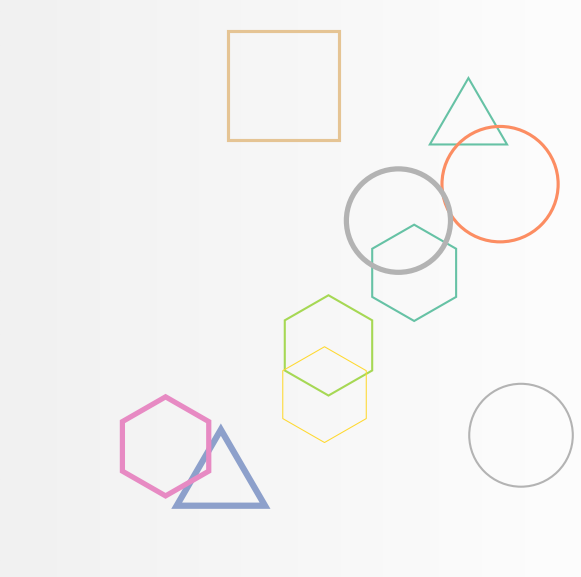[{"shape": "hexagon", "thickness": 1, "radius": 0.42, "center": [0.713, 0.527]}, {"shape": "triangle", "thickness": 1, "radius": 0.38, "center": [0.806, 0.787]}, {"shape": "circle", "thickness": 1.5, "radius": 0.5, "center": [0.86, 0.68]}, {"shape": "triangle", "thickness": 3, "radius": 0.44, "center": [0.38, 0.167]}, {"shape": "hexagon", "thickness": 2.5, "radius": 0.43, "center": [0.285, 0.226]}, {"shape": "hexagon", "thickness": 1, "radius": 0.43, "center": [0.565, 0.401]}, {"shape": "hexagon", "thickness": 0.5, "radius": 0.41, "center": [0.558, 0.316]}, {"shape": "square", "thickness": 1.5, "radius": 0.47, "center": [0.488, 0.851]}, {"shape": "circle", "thickness": 2.5, "radius": 0.45, "center": [0.685, 0.617]}, {"shape": "circle", "thickness": 1, "radius": 0.45, "center": [0.896, 0.245]}]